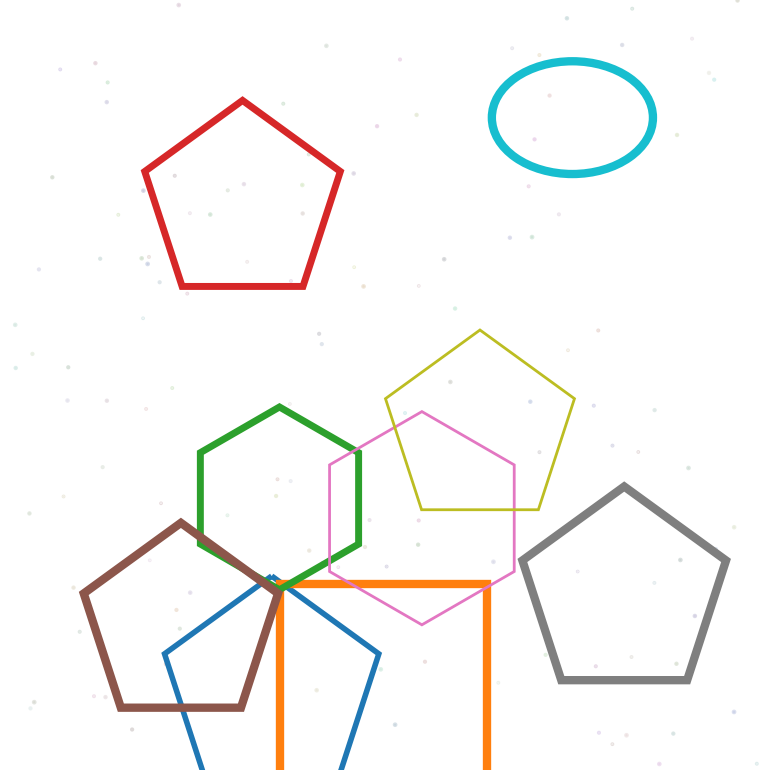[{"shape": "pentagon", "thickness": 2, "radius": 0.73, "center": [0.353, 0.106]}, {"shape": "square", "thickness": 3, "radius": 0.67, "center": [0.498, 0.107]}, {"shape": "hexagon", "thickness": 2.5, "radius": 0.59, "center": [0.363, 0.353]}, {"shape": "pentagon", "thickness": 2.5, "radius": 0.67, "center": [0.315, 0.736]}, {"shape": "pentagon", "thickness": 3, "radius": 0.66, "center": [0.235, 0.188]}, {"shape": "hexagon", "thickness": 1, "radius": 0.69, "center": [0.548, 0.327]}, {"shape": "pentagon", "thickness": 3, "radius": 0.7, "center": [0.811, 0.229]}, {"shape": "pentagon", "thickness": 1, "radius": 0.65, "center": [0.623, 0.442]}, {"shape": "oval", "thickness": 3, "radius": 0.52, "center": [0.743, 0.847]}]